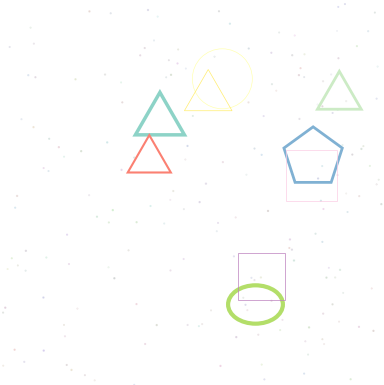[{"shape": "triangle", "thickness": 2.5, "radius": 0.37, "center": [0.415, 0.687]}, {"shape": "circle", "thickness": 0.5, "radius": 0.39, "center": [0.577, 0.795]}, {"shape": "triangle", "thickness": 1.5, "radius": 0.32, "center": [0.388, 0.584]}, {"shape": "pentagon", "thickness": 2, "radius": 0.4, "center": [0.813, 0.591]}, {"shape": "oval", "thickness": 3, "radius": 0.36, "center": [0.664, 0.209]}, {"shape": "square", "thickness": 0.5, "radius": 0.33, "center": [0.809, 0.544]}, {"shape": "square", "thickness": 0.5, "radius": 0.31, "center": [0.679, 0.282]}, {"shape": "triangle", "thickness": 2, "radius": 0.33, "center": [0.881, 0.749]}, {"shape": "triangle", "thickness": 0.5, "radius": 0.36, "center": [0.541, 0.748]}]